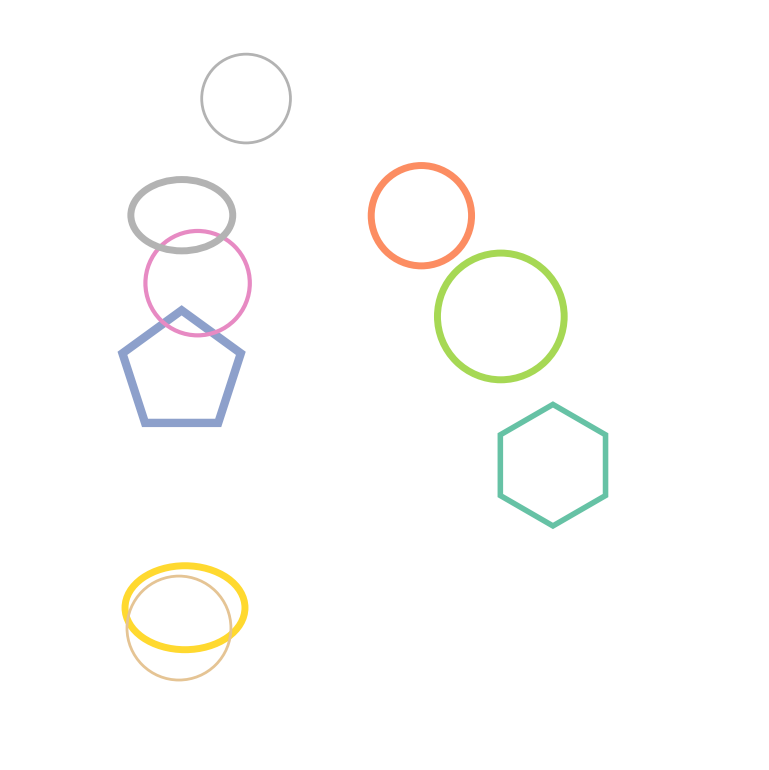[{"shape": "hexagon", "thickness": 2, "radius": 0.39, "center": [0.718, 0.396]}, {"shape": "circle", "thickness": 2.5, "radius": 0.33, "center": [0.547, 0.72]}, {"shape": "pentagon", "thickness": 3, "radius": 0.4, "center": [0.236, 0.516]}, {"shape": "circle", "thickness": 1.5, "radius": 0.34, "center": [0.257, 0.632]}, {"shape": "circle", "thickness": 2.5, "radius": 0.41, "center": [0.65, 0.589]}, {"shape": "oval", "thickness": 2.5, "radius": 0.39, "center": [0.24, 0.211]}, {"shape": "circle", "thickness": 1, "radius": 0.34, "center": [0.232, 0.184]}, {"shape": "oval", "thickness": 2.5, "radius": 0.33, "center": [0.236, 0.721]}, {"shape": "circle", "thickness": 1, "radius": 0.29, "center": [0.32, 0.872]}]